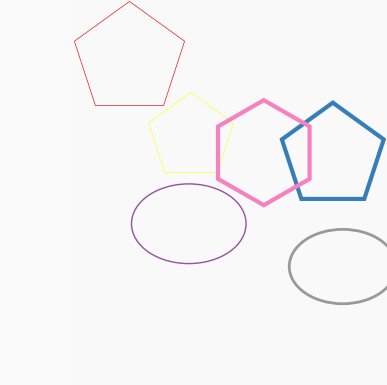[{"shape": "pentagon", "thickness": 0.5, "radius": 0.75, "center": [0.334, 0.847]}, {"shape": "pentagon", "thickness": 3, "radius": 0.69, "center": [0.859, 0.595]}, {"shape": "oval", "thickness": 1, "radius": 0.74, "center": [0.487, 0.419]}, {"shape": "pentagon", "thickness": 0.5, "radius": 0.58, "center": [0.493, 0.645]}, {"shape": "hexagon", "thickness": 3, "radius": 0.68, "center": [0.681, 0.603]}, {"shape": "oval", "thickness": 2, "radius": 0.69, "center": [0.884, 0.308]}]